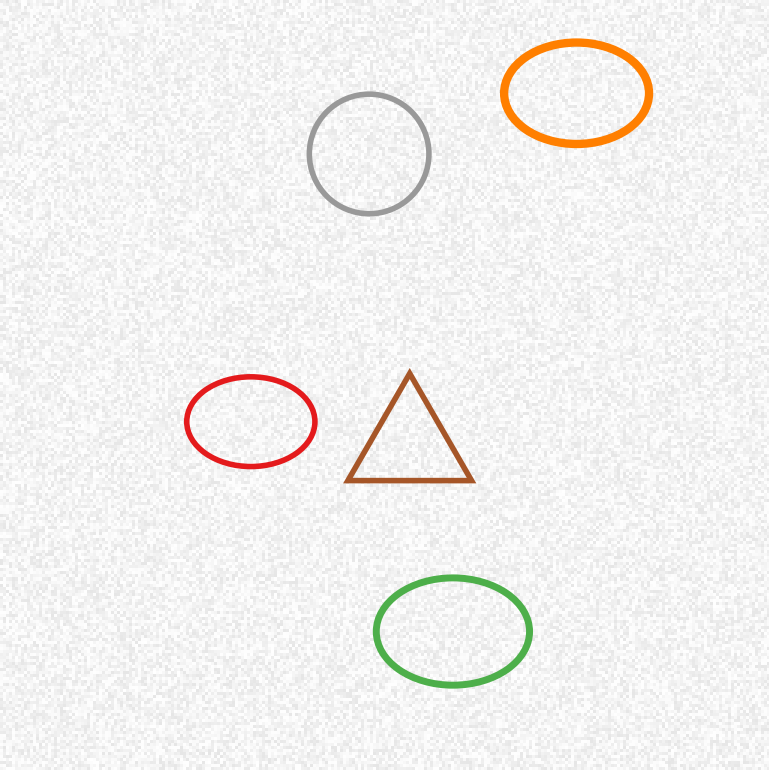[{"shape": "oval", "thickness": 2, "radius": 0.42, "center": [0.326, 0.452]}, {"shape": "oval", "thickness": 2.5, "radius": 0.5, "center": [0.588, 0.18]}, {"shape": "oval", "thickness": 3, "radius": 0.47, "center": [0.749, 0.879]}, {"shape": "triangle", "thickness": 2, "radius": 0.46, "center": [0.532, 0.422]}, {"shape": "circle", "thickness": 2, "radius": 0.39, "center": [0.479, 0.8]}]